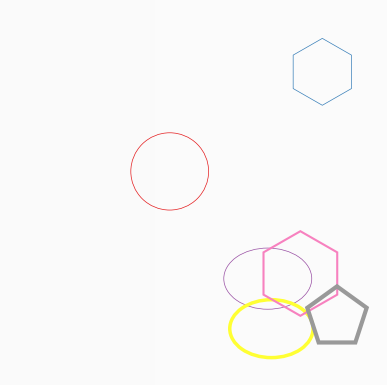[{"shape": "circle", "thickness": 0.5, "radius": 0.5, "center": [0.438, 0.555]}, {"shape": "hexagon", "thickness": 0.5, "radius": 0.43, "center": [0.832, 0.813]}, {"shape": "oval", "thickness": 0.5, "radius": 0.57, "center": [0.691, 0.276]}, {"shape": "oval", "thickness": 2.5, "radius": 0.54, "center": [0.7, 0.146]}, {"shape": "hexagon", "thickness": 1.5, "radius": 0.55, "center": [0.775, 0.29]}, {"shape": "pentagon", "thickness": 3, "radius": 0.4, "center": [0.87, 0.176]}]